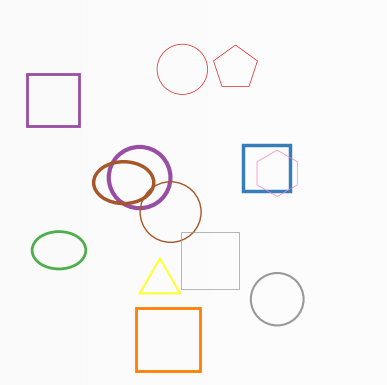[{"shape": "pentagon", "thickness": 0.5, "radius": 0.3, "center": [0.608, 0.823]}, {"shape": "circle", "thickness": 0.5, "radius": 0.33, "center": [0.471, 0.82]}, {"shape": "square", "thickness": 2.5, "radius": 0.3, "center": [0.687, 0.563]}, {"shape": "oval", "thickness": 2, "radius": 0.35, "center": [0.152, 0.35]}, {"shape": "circle", "thickness": 3, "radius": 0.4, "center": [0.36, 0.539]}, {"shape": "square", "thickness": 2, "radius": 0.33, "center": [0.137, 0.74]}, {"shape": "square", "thickness": 2, "radius": 0.41, "center": [0.433, 0.118]}, {"shape": "triangle", "thickness": 1.5, "radius": 0.3, "center": [0.413, 0.268]}, {"shape": "oval", "thickness": 2.5, "radius": 0.39, "center": [0.319, 0.526]}, {"shape": "circle", "thickness": 1, "radius": 0.39, "center": [0.44, 0.449]}, {"shape": "hexagon", "thickness": 0.5, "radius": 0.3, "center": [0.715, 0.55]}, {"shape": "circle", "thickness": 1.5, "radius": 0.34, "center": [0.715, 0.223]}, {"shape": "square", "thickness": 0.5, "radius": 0.37, "center": [0.542, 0.324]}]